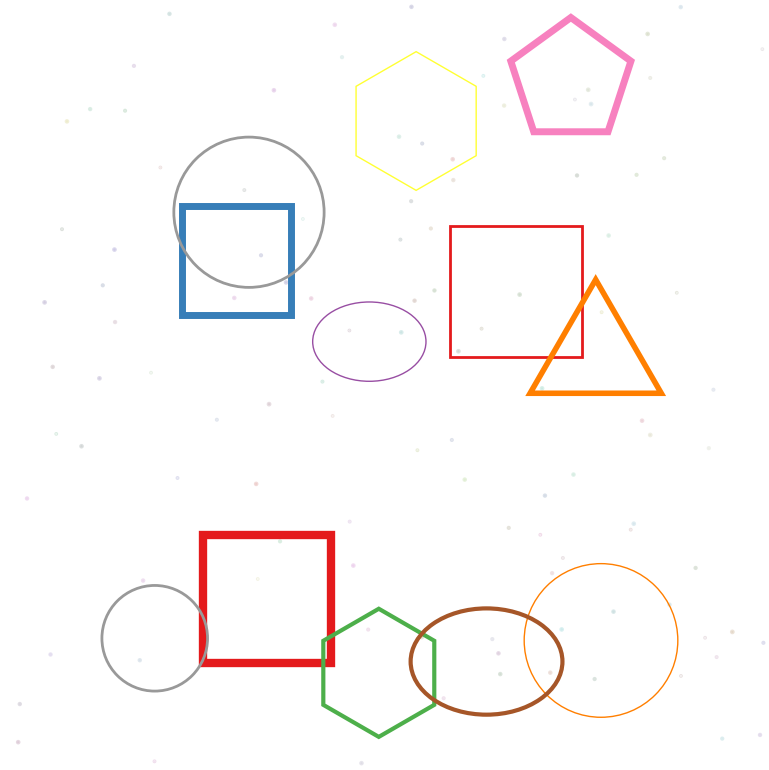[{"shape": "square", "thickness": 3, "radius": 0.42, "center": [0.346, 0.222]}, {"shape": "square", "thickness": 1, "radius": 0.43, "center": [0.67, 0.622]}, {"shape": "square", "thickness": 2.5, "radius": 0.35, "center": [0.307, 0.662]}, {"shape": "hexagon", "thickness": 1.5, "radius": 0.42, "center": [0.492, 0.126]}, {"shape": "oval", "thickness": 0.5, "radius": 0.37, "center": [0.48, 0.556]}, {"shape": "triangle", "thickness": 2, "radius": 0.49, "center": [0.774, 0.538]}, {"shape": "circle", "thickness": 0.5, "radius": 0.5, "center": [0.781, 0.168]}, {"shape": "hexagon", "thickness": 0.5, "radius": 0.45, "center": [0.54, 0.843]}, {"shape": "oval", "thickness": 1.5, "radius": 0.49, "center": [0.632, 0.141]}, {"shape": "pentagon", "thickness": 2.5, "radius": 0.41, "center": [0.741, 0.895]}, {"shape": "circle", "thickness": 1, "radius": 0.34, "center": [0.201, 0.171]}, {"shape": "circle", "thickness": 1, "radius": 0.49, "center": [0.323, 0.724]}]